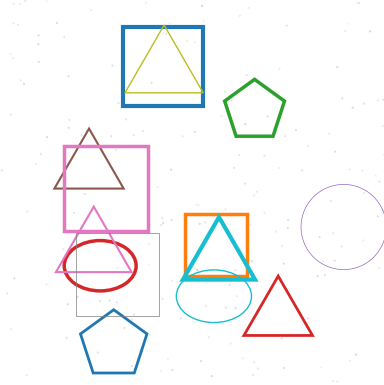[{"shape": "pentagon", "thickness": 2, "radius": 0.45, "center": [0.295, 0.105]}, {"shape": "square", "thickness": 3, "radius": 0.51, "center": [0.423, 0.828]}, {"shape": "square", "thickness": 2.5, "radius": 0.4, "center": [0.562, 0.364]}, {"shape": "pentagon", "thickness": 2.5, "radius": 0.41, "center": [0.661, 0.712]}, {"shape": "oval", "thickness": 2.5, "radius": 0.47, "center": [0.26, 0.31]}, {"shape": "triangle", "thickness": 2, "radius": 0.51, "center": [0.723, 0.18]}, {"shape": "circle", "thickness": 0.5, "radius": 0.55, "center": [0.893, 0.41]}, {"shape": "triangle", "thickness": 1.5, "radius": 0.52, "center": [0.231, 0.562]}, {"shape": "square", "thickness": 2.5, "radius": 0.55, "center": [0.274, 0.51]}, {"shape": "triangle", "thickness": 1.5, "radius": 0.57, "center": [0.243, 0.35]}, {"shape": "square", "thickness": 0.5, "radius": 0.53, "center": [0.305, 0.287]}, {"shape": "triangle", "thickness": 1, "radius": 0.59, "center": [0.426, 0.818]}, {"shape": "oval", "thickness": 1, "radius": 0.49, "center": [0.556, 0.231]}, {"shape": "triangle", "thickness": 3, "radius": 0.54, "center": [0.569, 0.328]}]